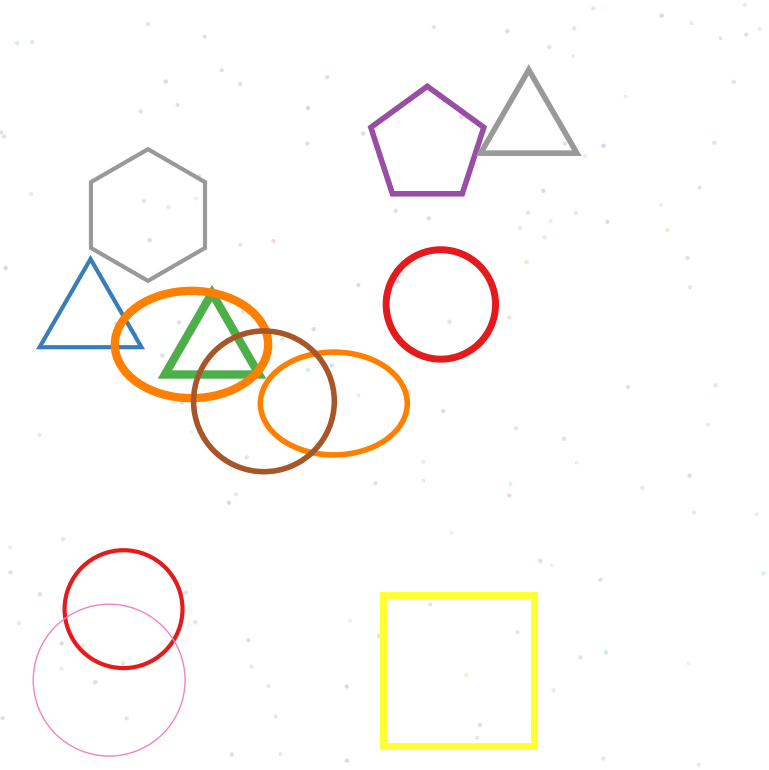[{"shape": "circle", "thickness": 2.5, "radius": 0.36, "center": [0.573, 0.605]}, {"shape": "circle", "thickness": 1.5, "radius": 0.38, "center": [0.16, 0.209]}, {"shape": "triangle", "thickness": 1.5, "radius": 0.38, "center": [0.118, 0.587]}, {"shape": "triangle", "thickness": 3, "radius": 0.35, "center": [0.275, 0.549]}, {"shape": "pentagon", "thickness": 2, "radius": 0.39, "center": [0.555, 0.811]}, {"shape": "oval", "thickness": 3, "radius": 0.5, "center": [0.249, 0.553]}, {"shape": "oval", "thickness": 2, "radius": 0.48, "center": [0.434, 0.476]}, {"shape": "square", "thickness": 2.5, "radius": 0.49, "center": [0.596, 0.129]}, {"shape": "circle", "thickness": 2, "radius": 0.46, "center": [0.343, 0.479]}, {"shape": "circle", "thickness": 0.5, "radius": 0.49, "center": [0.142, 0.117]}, {"shape": "triangle", "thickness": 2, "radius": 0.36, "center": [0.687, 0.837]}, {"shape": "hexagon", "thickness": 1.5, "radius": 0.43, "center": [0.192, 0.721]}]